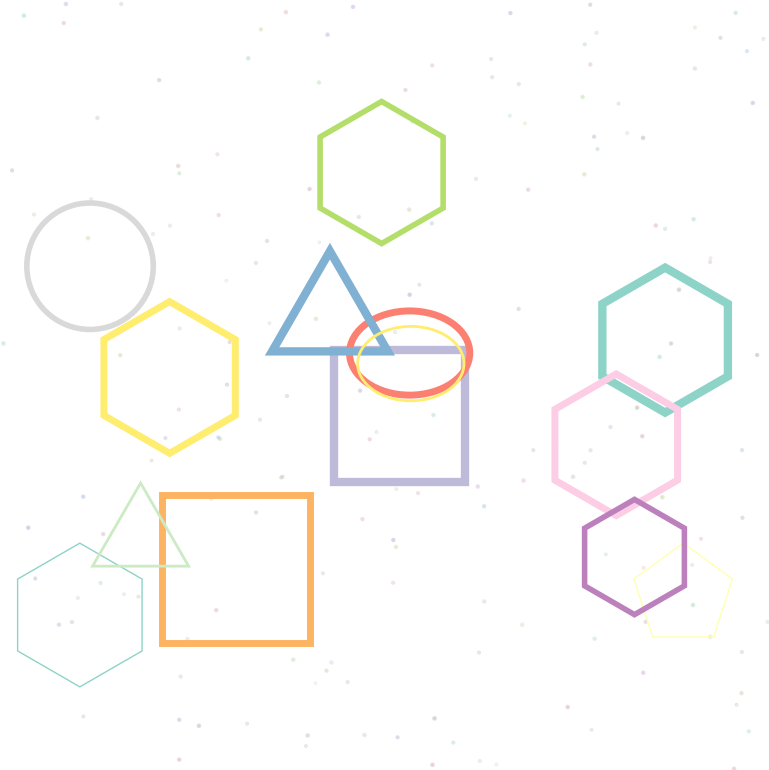[{"shape": "hexagon", "thickness": 3, "radius": 0.47, "center": [0.864, 0.558]}, {"shape": "hexagon", "thickness": 0.5, "radius": 0.47, "center": [0.104, 0.201]}, {"shape": "pentagon", "thickness": 0.5, "radius": 0.34, "center": [0.887, 0.227]}, {"shape": "square", "thickness": 3, "radius": 0.43, "center": [0.519, 0.46]}, {"shape": "oval", "thickness": 2.5, "radius": 0.39, "center": [0.532, 0.542]}, {"shape": "triangle", "thickness": 3, "radius": 0.43, "center": [0.428, 0.587]}, {"shape": "square", "thickness": 2.5, "radius": 0.48, "center": [0.307, 0.261]}, {"shape": "hexagon", "thickness": 2, "radius": 0.46, "center": [0.496, 0.776]}, {"shape": "hexagon", "thickness": 2.5, "radius": 0.46, "center": [0.8, 0.422]}, {"shape": "circle", "thickness": 2, "radius": 0.41, "center": [0.117, 0.654]}, {"shape": "hexagon", "thickness": 2, "radius": 0.37, "center": [0.824, 0.277]}, {"shape": "triangle", "thickness": 1, "radius": 0.36, "center": [0.183, 0.301]}, {"shape": "hexagon", "thickness": 2.5, "radius": 0.49, "center": [0.22, 0.51]}, {"shape": "oval", "thickness": 1, "radius": 0.35, "center": [0.534, 0.528]}]